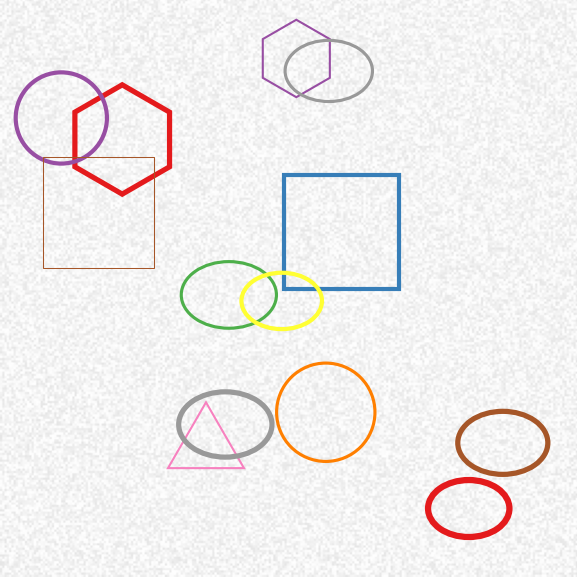[{"shape": "oval", "thickness": 3, "radius": 0.35, "center": [0.812, 0.119]}, {"shape": "hexagon", "thickness": 2.5, "radius": 0.47, "center": [0.212, 0.758]}, {"shape": "square", "thickness": 2, "radius": 0.5, "center": [0.591, 0.597]}, {"shape": "oval", "thickness": 1.5, "radius": 0.41, "center": [0.396, 0.488]}, {"shape": "circle", "thickness": 2, "radius": 0.39, "center": [0.106, 0.795]}, {"shape": "hexagon", "thickness": 1, "radius": 0.34, "center": [0.513, 0.898]}, {"shape": "circle", "thickness": 1.5, "radius": 0.43, "center": [0.564, 0.285]}, {"shape": "oval", "thickness": 2, "radius": 0.35, "center": [0.488, 0.478]}, {"shape": "square", "thickness": 0.5, "radius": 0.48, "center": [0.171, 0.632]}, {"shape": "oval", "thickness": 2.5, "radius": 0.39, "center": [0.871, 0.232]}, {"shape": "triangle", "thickness": 1, "radius": 0.38, "center": [0.357, 0.226]}, {"shape": "oval", "thickness": 1.5, "radius": 0.38, "center": [0.569, 0.876]}, {"shape": "oval", "thickness": 2.5, "radius": 0.4, "center": [0.39, 0.264]}]